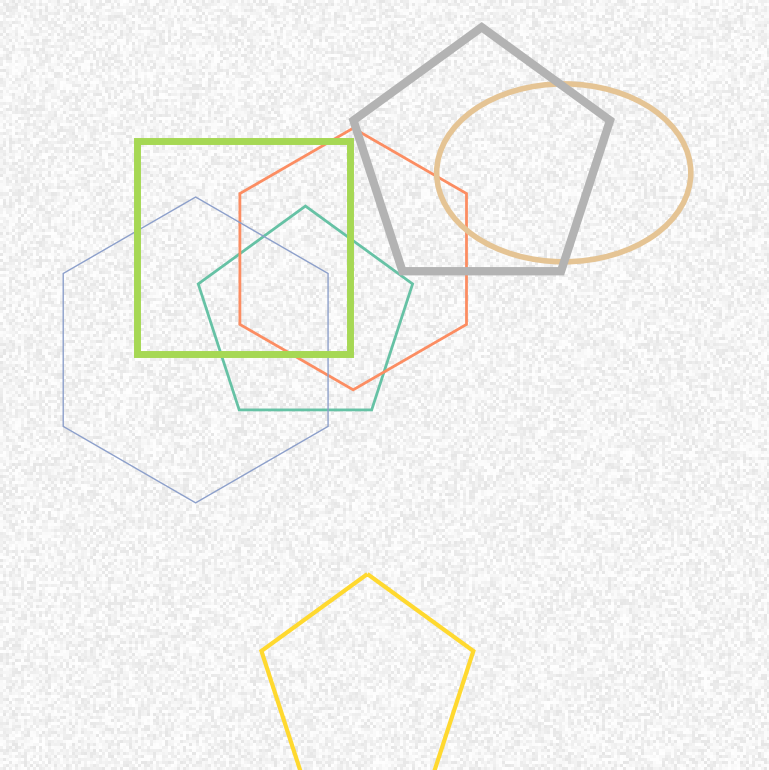[{"shape": "pentagon", "thickness": 1, "radius": 0.73, "center": [0.397, 0.586]}, {"shape": "hexagon", "thickness": 1, "radius": 0.85, "center": [0.459, 0.664]}, {"shape": "hexagon", "thickness": 0.5, "radius": 0.99, "center": [0.254, 0.546]}, {"shape": "square", "thickness": 2.5, "radius": 0.69, "center": [0.316, 0.678]}, {"shape": "pentagon", "thickness": 1.5, "radius": 0.72, "center": [0.477, 0.11]}, {"shape": "oval", "thickness": 2, "radius": 0.83, "center": [0.732, 0.776]}, {"shape": "pentagon", "thickness": 3, "radius": 0.88, "center": [0.626, 0.789]}]